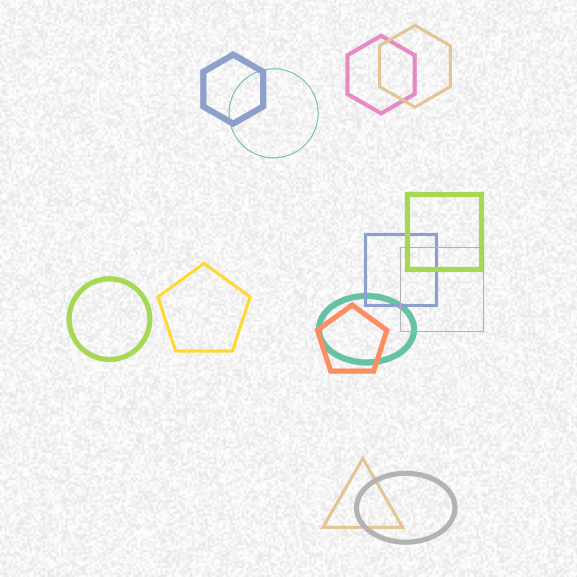[{"shape": "circle", "thickness": 0.5, "radius": 0.39, "center": [0.474, 0.803]}, {"shape": "oval", "thickness": 3, "radius": 0.41, "center": [0.635, 0.429]}, {"shape": "pentagon", "thickness": 2.5, "radius": 0.32, "center": [0.61, 0.408]}, {"shape": "hexagon", "thickness": 3, "radius": 0.3, "center": [0.404, 0.845]}, {"shape": "square", "thickness": 1.5, "radius": 0.31, "center": [0.693, 0.533]}, {"shape": "hexagon", "thickness": 2, "radius": 0.34, "center": [0.66, 0.87]}, {"shape": "circle", "thickness": 2.5, "radius": 0.35, "center": [0.19, 0.446]}, {"shape": "square", "thickness": 2.5, "radius": 0.32, "center": [0.769, 0.598]}, {"shape": "pentagon", "thickness": 1.5, "radius": 0.42, "center": [0.353, 0.459]}, {"shape": "hexagon", "thickness": 1.5, "radius": 0.35, "center": [0.719, 0.884]}, {"shape": "triangle", "thickness": 1.5, "radius": 0.4, "center": [0.628, 0.126]}, {"shape": "oval", "thickness": 2.5, "radius": 0.43, "center": [0.703, 0.12]}, {"shape": "square", "thickness": 0.5, "radius": 0.36, "center": [0.765, 0.499]}]